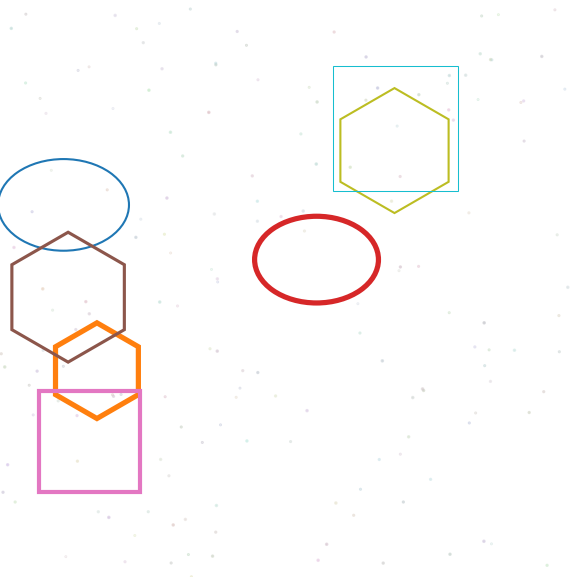[{"shape": "oval", "thickness": 1, "radius": 0.57, "center": [0.11, 0.644]}, {"shape": "hexagon", "thickness": 2.5, "radius": 0.41, "center": [0.168, 0.357]}, {"shape": "oval", "thickness": 2.5, "radius": 0.54, "center": [0.548, 0.55]}, {"shape": "hexagon", "thickness": 1.5, "radius": 0.56, "center": [0.118, 0.485]}, {"shape": "square", "thickness": 2, "radius": 0.44, "center": [0.156, 0.235]}, {"shape": "hexagon", "thickness": 1, "radius": 0.54, "center": [0.683, 0.738]}, {"shape": "square", "thickness": 0.5, "radius": 0.54, "center": [0.685, 0.777]}]